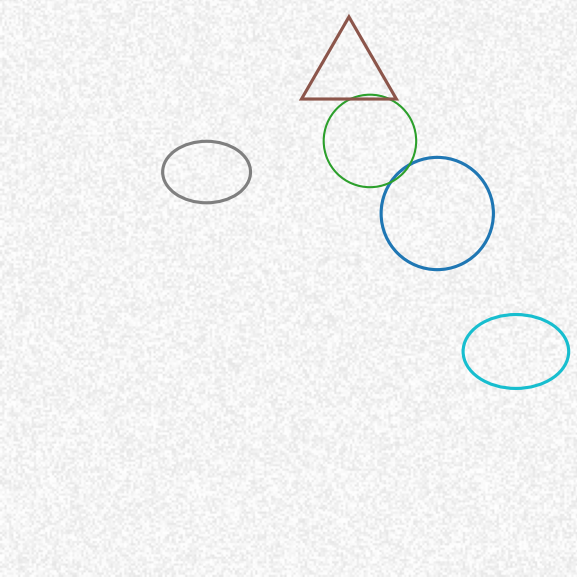[{"shape": "circle", "thickness": 1.5, "radius": 0.49, "center": [0.757, 0.629]}, {"shape": "circle", "thickness": 1, "radius": 0.4, "center": [0.641, 0.755]}, {"shape": "triangle", "thickness": 1.5, "radius": 0.47, "center": [0.604, 0.875]}, {"shape": "oval", "thickness": 1.5, "radius": 0.38, "center": [0.358, 0.701]}, {"shape": "oval", "thickness": 1.5, "radius": 0.46, "center": [0.893, 0.391]}]